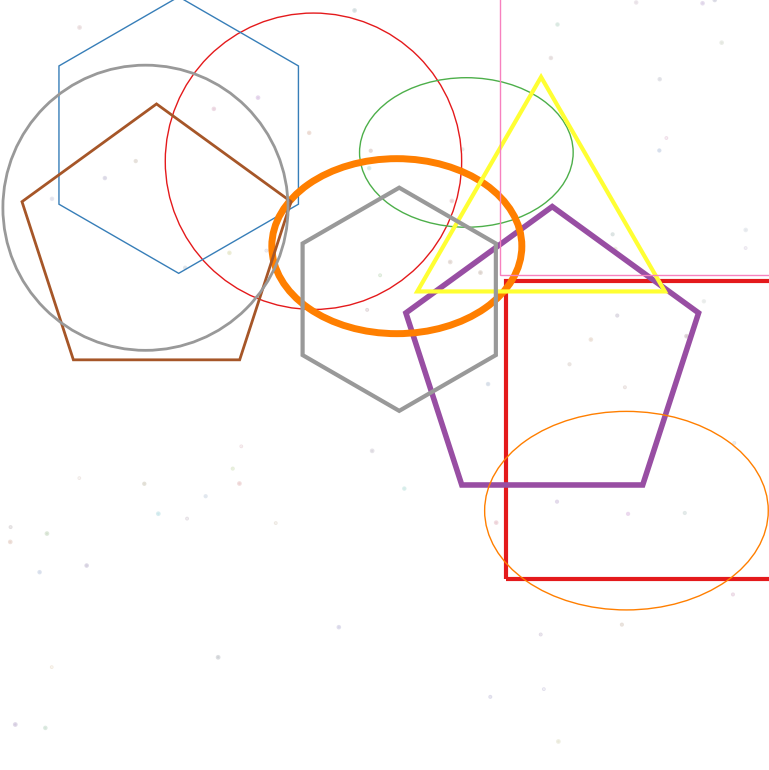[{"shape": "circle", "thickness": 0.5, "radius": 0.96, "center": [0.407, 0.791]}, {"shape": "square", "thickness": 1.5, "radius": 0.97, "center": [0.85, 0.442]}, {"shape": "hexagon", "thickness": 0.5, "radius": 0.9, "center": [0.232, 0.825]}, {"shape": "oval", "thickness": 0.5, "radius": 0.69, "center": [0.606, 0.802]}, {"shape": "pentagon", "thickness": 2, "radius": 1.0, "center": [0.717, 0.532]}, {"shape": "oval", "thickness": 2.5, "radius": 0.81, "center": [0.515, 0.68]}, {"shape": "oval", "thickness": 0.5, "radius": 0.92, "center": [0.814, 0.337]}, {"shape": "triangle", "thickness": 1.5, "radius": 0.93, "center": [0.703, 0.714]}, {"shape": "pentagon", "thickness": 1, "radius": 0.92, "center": [0.203, 0.681]}, {"shape": "square", "thickness": 0.5, "radius": 0.92, "center": [0.834, 0.827]}, {"shape": "hexagon", "thickness": 1.5, "radius": 0.72, "center": [0.518, 0.611]}, {"shape": "circle", "thickness": 1, "radius": 0.93, "center": [0.189, 0.73]}]